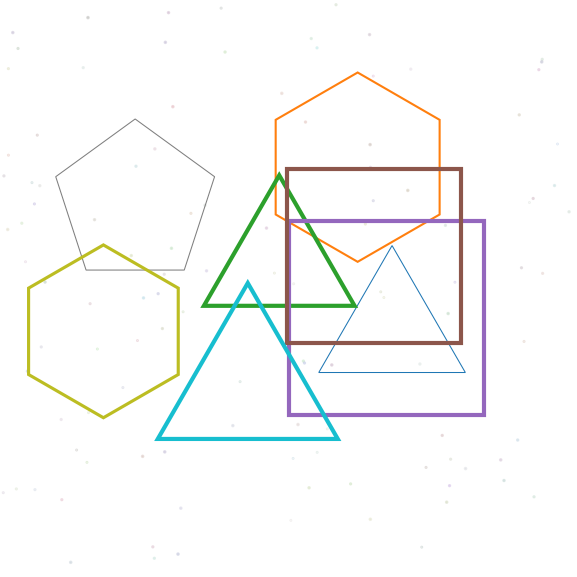[{"shape": "triangle", "thickness": 0.5, "radius": 0.73, "center": [0.679, 0.427]}, {"shape": "hexagon", "thickness": 1, "radius": 0.82, "center": [0.619, 0.71]}, {"shape": "triangle", "thickness": 2, "radius": 0.75, "center": [0.484, 0.545]}, {"shape": "square", "thickness": 2, "radius": 0.84, "center": [0.669, 0.449]}, {"shape": "square", "thickness": 2, "radius": 0.75, "center": [0.648, 0.555]}, {"shape": "pentagon", "thickness": 0.5, "radius": 0.72, "center": [0.234, 0.648]}, {"shape": "hexagon", "thickness": 1.5, "radius": 0.75, "center": [0.179, 0.425]}, {"shape": "triangle", "thickness": 2, "radius": 0.9, "center": [0.429, 0.329]}]